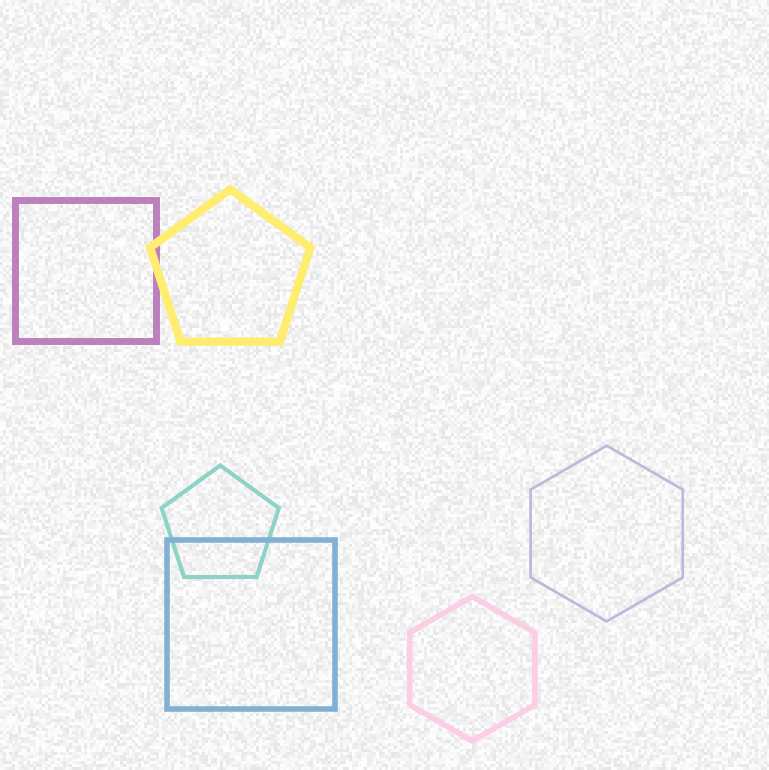[{"shape": "pentagon", "thickness": 1.5, "radius": 0.4, "center": [0.286, 0.315]}, {"shape": "hexagon", "thickness": 1, "radius": 0.57, "center": [0.788, 0.307]}, {"shape": "square", "thickness": 2, "radius": 0.55, "center": [0.326, 0.189]}, {"shape": "hexagon", "thickness": 2, "radius": 0.47, "center": [0.613, 0.131]}, {"shape": "square", "thickness": 2.5, "radius": 0.46, "center": [0.111, 0.649]}, {"shape": "pentagon", "thickness": 3, "radius": 0.55, "center": [0.299, 0.645]}]